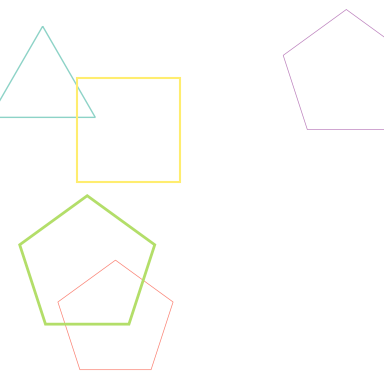[{"shape": "triangle", "thickness": 1, "radius": 0.79, "center": [0.111, 0.774]}, {"shape": "pentagon", "thickness": 0.5, "radius": 0.79, "center": [0.3, 0.167]}, {"shape": "pentagon", "thickness": 2, "radius": 0.92, "center": [0.227, 0.307]}, {"shape": "pentagon", "thickness": 0.5, "radius": 0.86, "center": [0.899, 0.803]}, {"shape": "square", "thickness": 1.5, "radius": 0.67, "center": [0.334, 0.662]}]